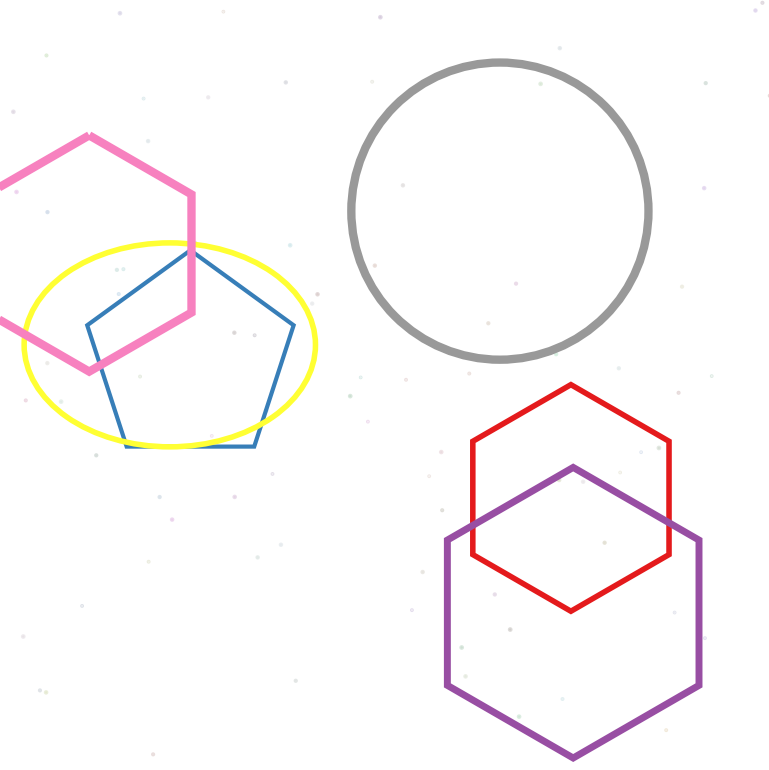[{"shape": "hexagon", "thickness": 2, "radius": 0.74, "center": [0.741, 0.353]}, {"shape": "pentagon", "thickness": 1.5, "radius": 0.7, "center": [0.247, 0.534]}, {"shape": "hexagon", "thickness": 2.5, "radius": 0.94, "center": [0.744, 0.204]}, {"shape": "oval", "thickness": 2, "radius": 0.95, "center": [0.221, 0.552]}, {"shape": "hexagon", "thickness": 3, "radius": 0.77, "center": [0.116, 0.671]}, {"shape": "circle", "thickness": 3, "radius": 0.96, "center": [0.649, 0.726]}]